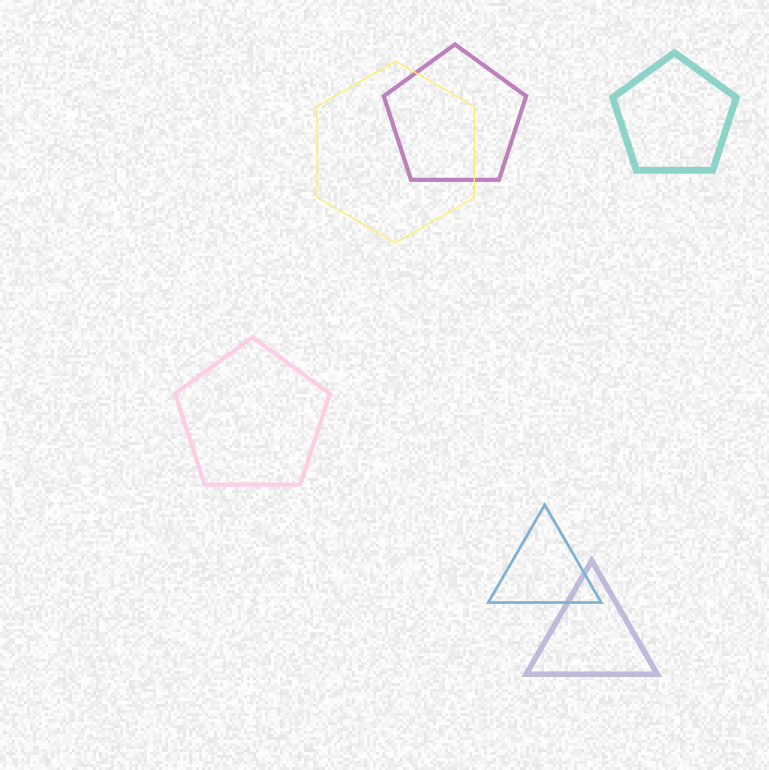[{"shape": "pentagon", "thickness": 2.5, "radius": 0.42, "center": [0.876, 0.847]}, {"shape": "triangle", "thickness": 2, "radius": 0.49, "center": [0.768, 0.174]}, {"shape": "triangle", "thickness": 1, "radius": 0.42, "center": [0.707, 0.26]}, {"shape": "pentagon", "thickness": 1.5, "radius": 0.53, "center": [0.328, 0.456]}, {"shape": "pentagon", "thickness": 1.5, "radius": 0.49, "center": [0.591, 0.845]}, {"shape": "hexagon", "thickness": 0.5, "radius": 0.59, "center": [0.514, 0.803]}]